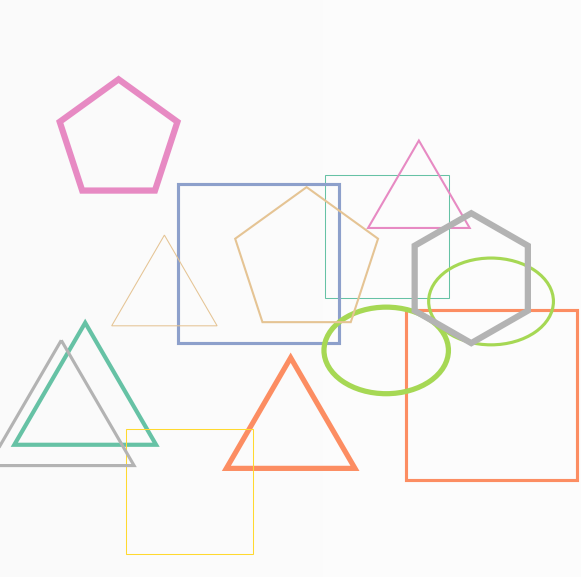[{"shape": "triangle", "thickness": 2, "radius": 0.7, "center": [0.147, 0.299]}, {"shape": "square", "thickness": 0.5, "radius": 0.53, "center": [0.667, 0.59]}, {"shape": "triangle", "thickness": 2.5, "radius": 0.64, "center": [0.5, 0.252]}, {"shape": "square", "thickness": 1.5, "radius": 0.73, "center": [0.846, 0.315]}, {"shape": "square", "thickness": 1.5, "radius": 0.69, "center": [0.445, 0.543]}, {"shape": "triangle", "thickness": 1, "radius": 0.5, "center": [0.721, 0.655]}, {"shape": "pentagon", "thickness": 3, "radius": 0.53, "center": [0.204, 0.755]}, {"shape": "oval", "thickness": 2.5, "radius": 0.54, "center": [0.664, 0.392]}, {"shape": "oval", "thickness": 1.5, "radius": 0.54, "center": [0.845, 0.477]}, {"shape": "square", "thickness": 0.5, "radius": 0.54, "center": [0.326, 0.148]}, {"shape": "triangle", "thickness": 0.5, "radius": 0.52, "center": [0.283, 0.487]}, {"shape": "pentagon", "thickness": 1, "radius": 0.65, "center": [0.528, 0.546]}, {"shape": "triangle", "thickness": 1.5, "radius": 0.72, "center": [0.105, 0.265]}, {"shape": "hexagon", "thickness": 3, "radius": 0.56, "center": [0.811, 0.517]}]